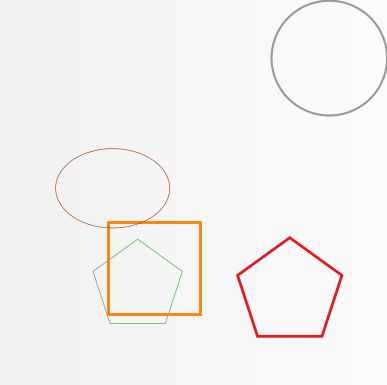[{"shape": "pentagon", "thickness": 2, "radius": 0.71, "center": [0.748, 0.241]}, {"shape": "pentagon", "thickness": 0.5, "radius": 0.61, "center": [0.355, 0.257]}, {"shape": "square", "thickness": 2, "radius": 0.59, "center": [0.398, 0.304]}, {"shape": "oval", "thickness": 0.5, "radius": 0.74, "center": [0.291, 0.511]}, {"shape": "circle", "thickness": 1.5, "radius": 0.75, "center": [0.85, 0.849]}]